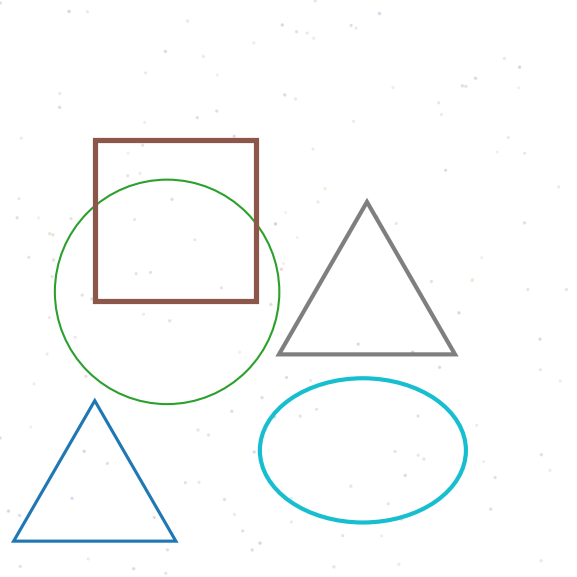[{"shape": "triangle", "thickness": 1.5, "radius": 0.81, "center": [0.164, 0.143]}, {"shape": "circle", "thickness": 1, "radius": 0.97, "center": [0.289, 0.494]}, {"shape": "square", "thickness": 2.5, "radius": 0.7, "center": [0.304, 0.617]}, {"shape": "triangle", "thickness": 2, "radius": 0.88, "center": [0.635, 0.473]}, {"shape": "oval", "thickness": 2, "radius": 0.89, "center": [0.628, 0.219]}]